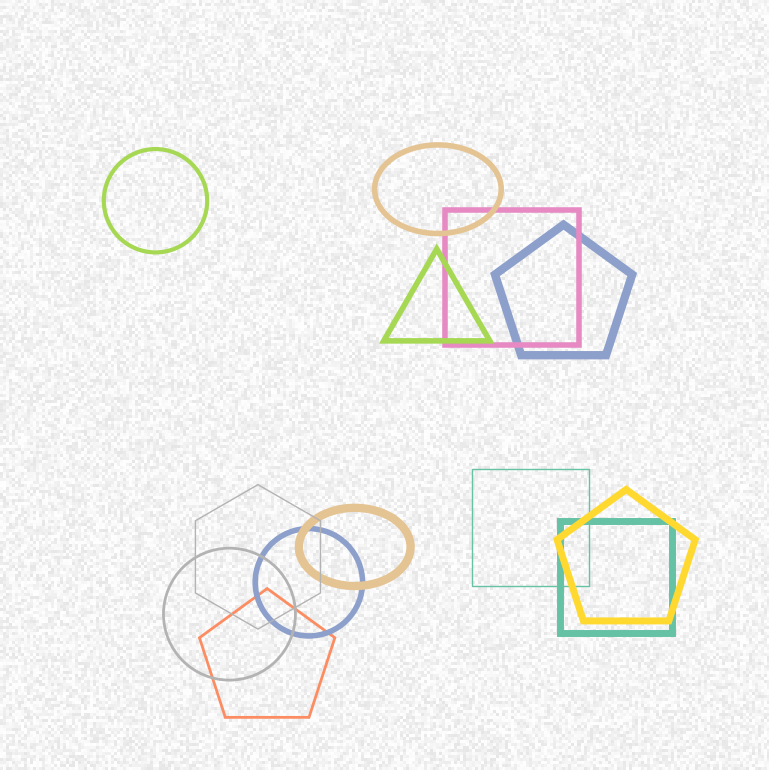[{"shape": "square", "thickness": 0.5, "radius": 0.38, "center": [0.689, 0.315]}, {"shape": "square", "thickness": 2.5, "radius": 0.36, "center": [0.8, 0.25]}, {"shape": "pentagon", "thickness": 1, "radius": 0.46, "center": [0.347, 0.143]}, {"shape": "circle", "thickness": 2, "radius": 0.35, "center": [0.401, 0.244]}, {"shape": "pentagon", "thickness": 3, "radius": 0.47, "center": [0.732, 0.615]}, {"shape": "square", "thickness": 2, "radius": 0.44, "center": [0.665, 0.64]}, {"shape": "circle", "thickness": 1.5, "radius": 0.34, "center": [0.202, 0.739]}, {"shape": "triangle", "thickness": 2, "radius": 0.4, "center": [0.567, 0.597]}, {"shape": "pentagon", "thickness": 2.5, "radius": 0.47, "center": [0.813, 0.27]}, {"shape": "oval", "thickness": 2, "radius": 0.41, "center": [0.569, 0.754]}, {"shape": "oval", "thickness": 3, "radius": 0.36, "center": [0.461, 0.29]}, {"shape": "circle", "thickness": 1, "radius": 0.43, "center": [0.298, 0.202]}, {"shape": "hexagon", "thickness": 0.5, "radius": 0.47, "center": [0.335, 0.277]}]